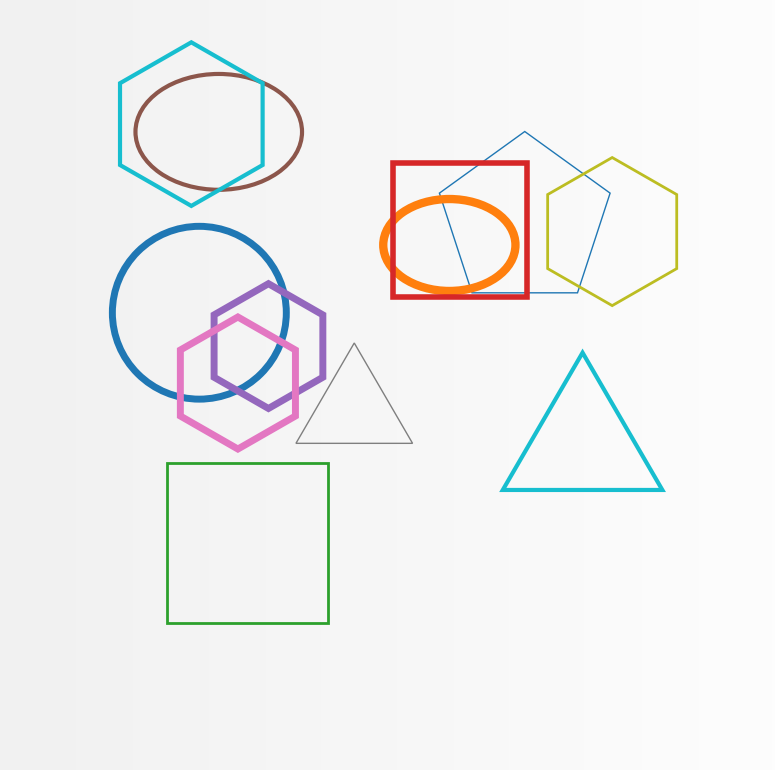[{"shape": "pentagon", "thickness": 0.5, "radius": 0.58, "center": [0.677, 0.713]}, {"shape": "circle", "thickness": 2.5, "radius": 0.56, "center": [0.257, 0.594]}, {"shape": "oval", "thickness": 3, "radius": 0.43, "center": [0.58, 0.682]}, {"shape": "square", "thickness": 1, "radius": 0.52, "center": [0.32, 0.295]}, {"shape": "square", "thickness": 2, "radius": 0.43, "center": [0.593, 0.701]}, {"shape": "hexagon", "thickness": 2.5, "radius": 0.41, "center": [0.346, 0.551]}, {"shape": "oval", "thickness": 1.5, "radius": 0.54, "center": [0.282, 0.829]}, {"shape": "hexagon", "thickness": 2.5, "radius": 0.43, "center": [0.307, 0.503]}, {"shape": "triangle", "thickness": 0.5, "radius": 0.43, "center": [0.457, 0.468]}, {"shape": "hexagon", "thickness": 1, "radius": 0.48, "center": [0.79, 0.699]}, {"shape": "triangle", "thickness": 1.5, "radius": 0.59, "center": [0.752, 0.423]}, {"shape": "hexagon", "thickness": 1.5, "radius": 0.53, "center": [0.247, 0.839]}]